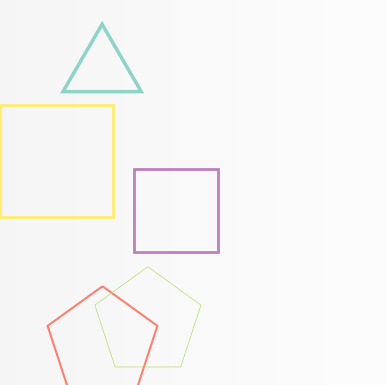[{"shape": "triangle", "thickness": 2.5, "radius": 0.58, "center": [0.263, 0.82]}, {"shape": "pentagon", "thickness": 1.5, "radius": 0.74, "center": [0.265, 0.108]}, {"shape": "pentagon", "thickness": 0.5, "radius": 0.72, "center": [0.382, 0.163]}, {"shape": "square", "thickness": 2, "radius": 0.54, "center": [0.453, 0.453]}, {"shape": "square", "thickness": 2, "radius": 0.73, "center": [0.146, 0.582]}]